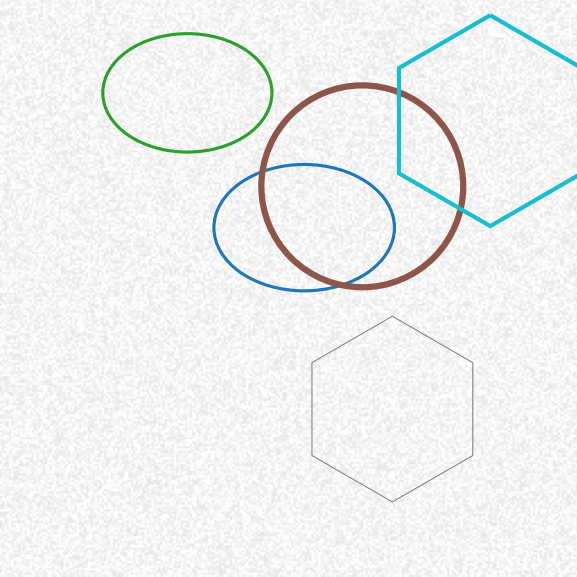[{"shape": "oval", "thickness": 1.5, "radius": 0.78, "center": [0.527, 0.605]}, {"shape": "oval", "thickness": 1.5, "radius": 0.73, "center": [0.324, 0.838]}, {"shape": "circle", "thickness": 3, "radius": 0.87, "center": [0.627, 0.677]}, {"shape": "hexagon", "thickness": 0.5, "radius": 0.8, "center": [0.679, 0.291]}, {"shape": "hexagon", "thickness": 2, "radius": 0.91, "center": [0.849, 0.79]}]